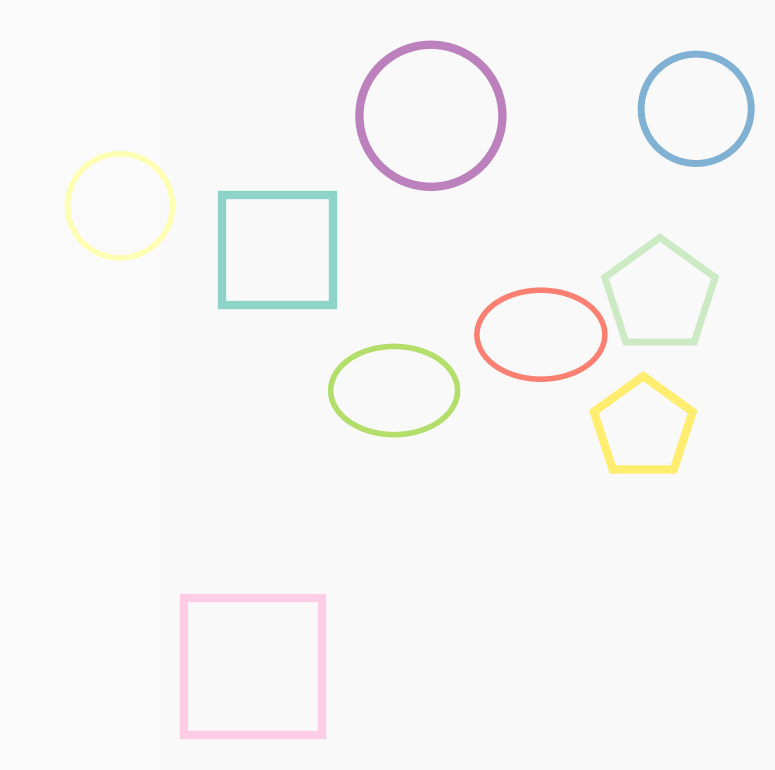[{"shape": "square", "thickness": 3, "radius": 0.36, "center": [0.358, 0.675]}, {"shape": "circle", "thickness": 2, "radius": 0.34, "center": [0.155, 0.733]}, {"shape": "oval", "thickness": 2, "radius": 0.41, "center": [0.698, 0.565]}, {"shape": "circle", "thickness": 2.5, "radius": 0.36, "center": [0.898, 0.859]}, {"shape": "oval", "thickness": 2, "radius": 0.41, "center": [0.509, 0.493]}, {"shape": "square", "thickness": 3, "radius": 0.45, "center": [0.326, 0.135]}, {"shape": "circle", "thickness": 3, "radius": 0.46, "center": [0.556, 0.85]}, {"shape": "pentagon", "thickness": 2.5, "radius": 0.37, "center": [0.852, 0.617]}, {"shape": "pentagon", "thickness": 3, "radius": 0.33, "center": [0.83, 0.445]}]